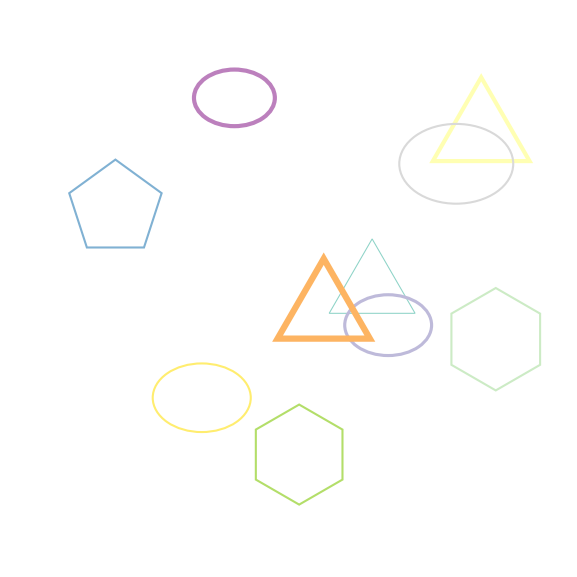[{"shape": "triangle", "thickness": 0.5, "radius": 0.43, "center": [0.644, 0.5]}, {"shape": "triangle", "thickness": 2, "radius": 0.48, "center": [0.833, 0.769]}, {"shape": "oval", "thickness": 1.5, "radius": 0.38, "center": [0.672, 0.436]}, {"shape": "pentagon", "thickness": 1, "radius": 0.42, "center": [0.2, 0.639]}, {"shape": "triangle", "thickness": 3, "radius": 0.46, "center": [0.561, 0.459]}, {"shape": "hexagon", "thickness": 1, "radius": 0.43, "center": [0.518, 0.212]}, {"shape": "oval", "thickness": 1, "radius": 0.49, "center": [0.79, 0.715]}, {"shape": "oval", "thickness": 2, "radius": 0.35, "center": [0.406, 0.83]}, {"shape": "hexagon", "thickness": 1, "radius": 0.44, "center": [0.858, 0.412]}, {"shape": "oval", "thickness": 1, "radius": 0.42, "center": [0.349, 0.31]}]